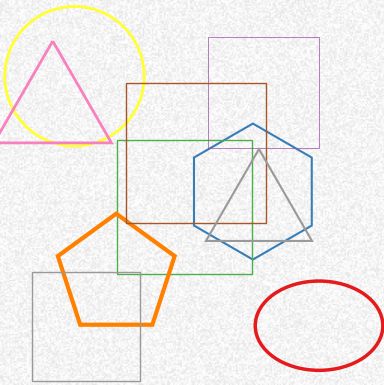[{"shape": "oval", "thickness": 2.5, "radius": 0.83, "center": [0.829, 0.154]}, {"shape": "hexagon", "thickness": 1.5, "radius": 0.88, "center": [0.657, 0.502]}, {"shape": "square", "thickness": 1, "radius": 0.87, "center": [0.479, 0.462]}, {"shape": "square", "thickness": 0.5, "radius": 0.72, "center": [0.685, 0.76]}, {"shape": "pentagon", "thickness": 3, "radius": 0.8, "center": [0.302, 0.286]}, {"shape": "circle", "thickness": 2, "radius": 0.91, "center": [0.193, 0.802]}, {"shape": "square", "thickness": 1, "radius": 0.91, "center": [0.51, 0.603]}, {"shape": "triangle", "thickness": 2, "radius": 0.88, "center": [0.137, 0.717]}, {"shape": "triangle", "thickness": 1.5, "radius": 0.8, "center": [0.673, 0.454]}, {"shape": "square", "thickness": 1, "radius": 0.7, "center": [0.224, 0.152]}]